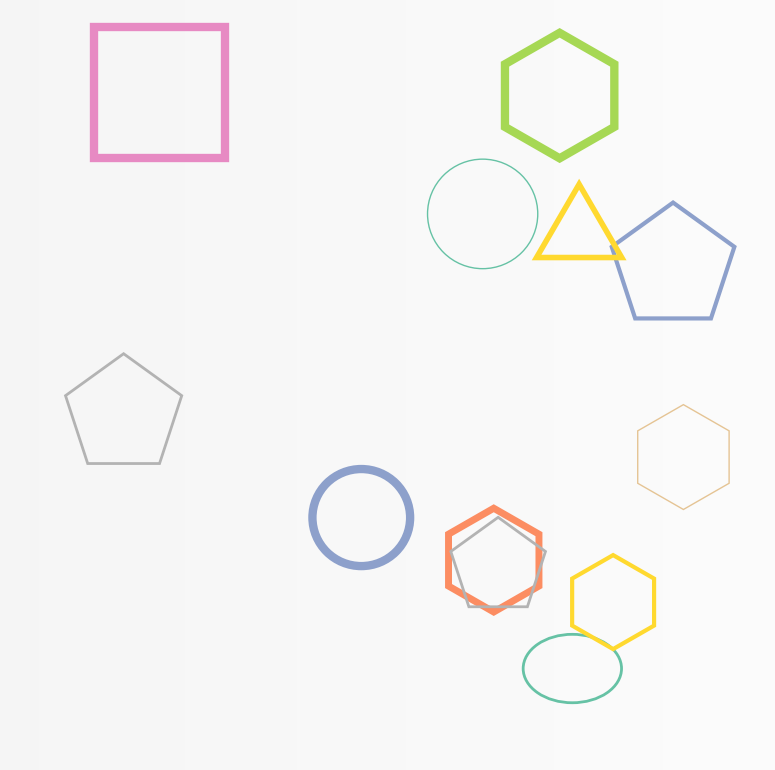[{"shape": "oval", "thickness": 1, "radius": 0.32, "center": [0.739, 0.132]}, {"shape": "circle", "thickness": 0.5, "radius": 0.36, "center": [0.623, 0.722]}, {"shape": "hexagon", "thickness": 2.5, "radius": 0.34, "center": [0.637, 0.273]}, {"shape": "circle", "thickness": 3, "radius": 0.32, "center": [0.466, 0.328]}, {"shape": "pentagon", "thickness": 1.5, "radius": 0.42, "center": [0.868, 0.654]}, {"shape": "square", "thickness": 3, "radius": 0.42, "center": [0.206, 0.879]}, {"shape": "hexagon", "thickness": 3, "radius": 0.41, "center": [0.722, 0.876]}, {"shape": "triangle", "thickness": 2, "radius": 0.32, "center": [0.747, 0.697]}, {"shape": "hexagon", "thickness": 1.5, "radius": 0.31, "center": [0.791, 0.218]}, {"shape": "hexagon", "thickness": 0.5, "radius": 0.34, "center": [0.882, 0.406]}, {"shape": "pentagon", "thickness": 1, "radius": 0.39, "center": [0.16, 0.462]}, {"shape": "pentagon", "thickness": 1, "radius": 0.32, "center": [0.643, 0.264]}]